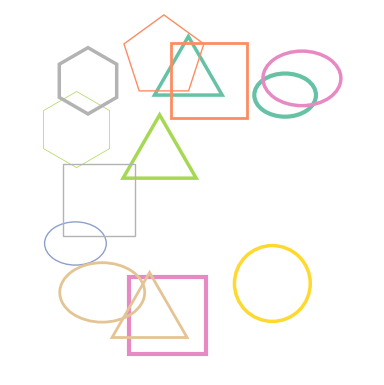[{"shape": "triangle", "thickness": 2.5, "radius": 0.51, "center": [0.489, 0.804]}, {"shape": "oval", "thickness": 3, "radius": 0.4, "center": [0.741, 0.753]}, {"shape": "square", "thickness": 2, "radius": 0.49, "center": [0.543, 0.791]}, {"shape": "pentagon", "thickness": 1, "radius": 0.55, "center": [0.426, 0.852]}, {"shape": "oval", "thickness": 1, "radius": 0.4, "center": [0.196, 0.368]}, {"shape": "square", "thickness": 3, "radius": 0.5, "center": [0.436, 0.181]}, {"shape": "oval", "thickness": 2.5, "radius": 0.51, "center": [0.784, 0.796]}, {"shape": "triangle", "thickness": 2.5, "radius": 0.55, "center": [0.415, 0.592]}, {"shape": "hexagon", "thickness": 0.5, "radius": 0.49, "center": [0.199, 0.663]}, {"shape": "circle", "thickness": 2.5, "radius": 0.49, "center": [0.707, 0.264]}, {"shape": "triangle", "thickness": 2, "radius": 0.56, "center": [0.388, 0.18]}, {"shape": "oval", "thickness": 2, "radius": 0.55, "center": [0.265, 0.24]}, {"shape": "square", "thickness": 1, "radius": 0.47, "center": [0.258, 0.481]}, {"shape": "hexagon", "thickness": 2.5, "radius": 0.43, "center": [0.229, 0.79]}]